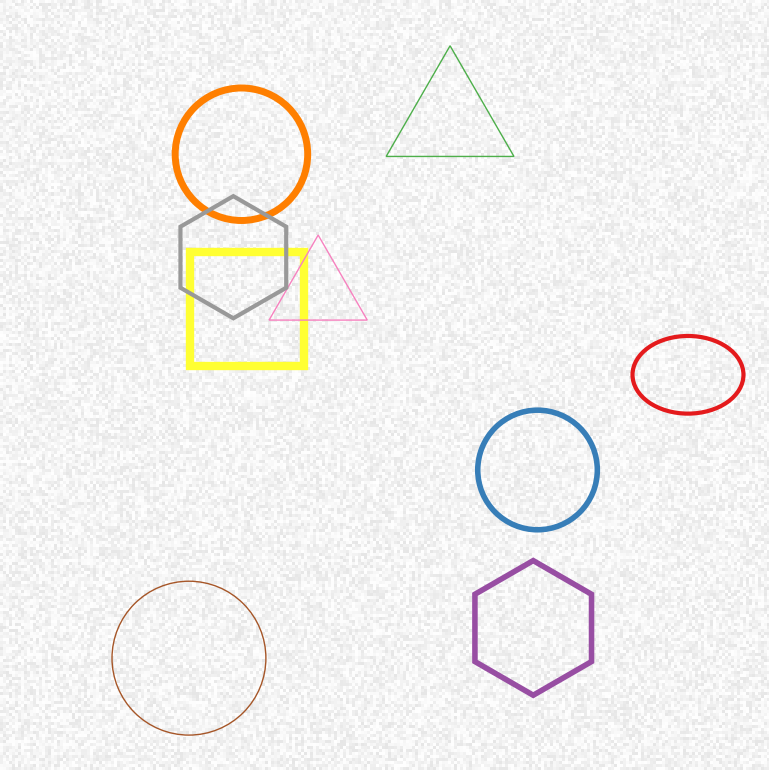[{"shape": "oval", "thickness": 1.5, "radius": 0.36, "center": [0.893, 0.513]}, {"shape": "circle", "thickness": 2, "radius": 0.39, "center": [0.698, 0.39]}, {"shape": "triangle", "thickness": 0.5, "radius": 0.48, "center": [0.585, 0.845]}, {"shape": "hexagon", "thickness": 2, "radius": 0.44, "center": [0.693, 0.185]}, {"shape": "circle", "thickness": 2.5, "radius": 0.43, "center": [0.314, 0.8]}, {"shape": "square", "thickness": 3, "radius": 0.37, "center": [0.321, 0.599]}, {"shape": "circle", "thickness": 0.5, "radius": 0.5, "center": [0.245, 0.145]}, {"shape": "triangle", "thickness": 0.5, "radius": 0.37, "center": [0.413, 0.621]}, {"shape": "hexagon", "thickness": 1.5, "radius": 0.4, "center": [0.303, 0.666]}]